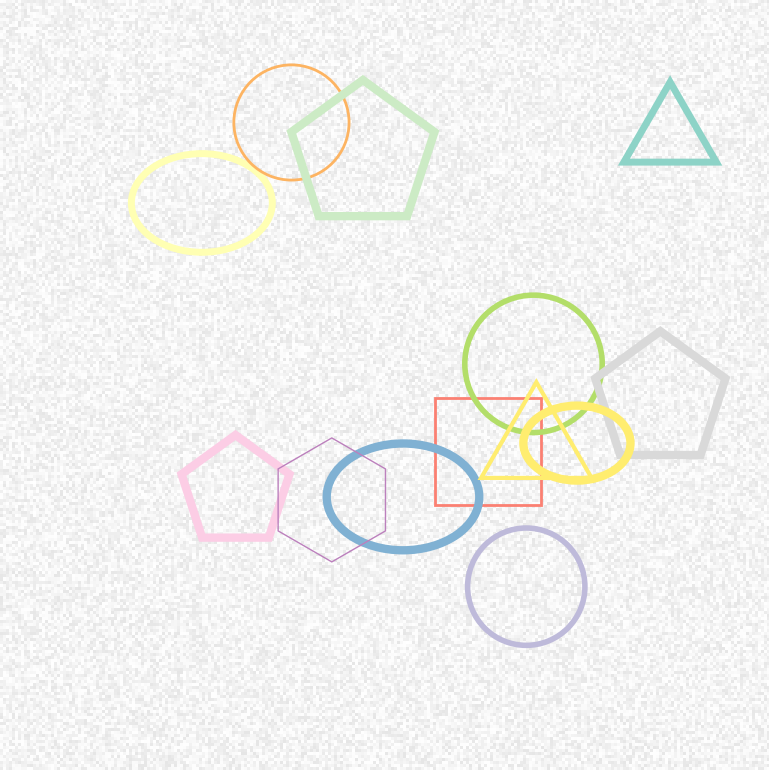[{"shape": "triangle", "thickness": 2.5, "radius": 0.35, "center": [0.87, 0.824]}, {"shape": "oval", "thickness": 2.5, "radius": 0.46, "center": [0.262, 0.736]}, {"shape": "circle", "thickness": 2, "radius": 0.38, "center": [0.683, 0.238]}, {"shape": "square", "thickness": 1, "radius": 0.35, "center": [0.633, 0.414]}, {"shape": "oval", "thickness": 3, "radius": 0.5, "center": [0.523, 0.355]}, {"shape": "circle", "thickness": 1, "radius": 0.37, "center": [0.379, 0.841]}, {"shape": "circle", "thickness": 2, "radius": 0.45, "center": [0.693, 0.527]}, {"shape": "pentagon", "thickness": 3, "radius": 0.37, "center": [0.306, 0.361]}, {"shape": "pentagon", "thickness": 3, "radius": 0.44, "center": [0.858, 0.481]}, {"shape": "hexagon", "thickness": 0.5, "radius": 0.4, "center": [0.431, 0.351]}, {"shape": "pentagon", "thickness": 3, "radius": 0.49, "center": [0.471, 0.798]}, {"shape": "oval", "thickness": 3, "radius": 0.35, "center": [0.749, 0.425]}, {"shape": "triangle", "thickness": 1.5, "radius": 0.41, "center": [0.697, 0.421]}]